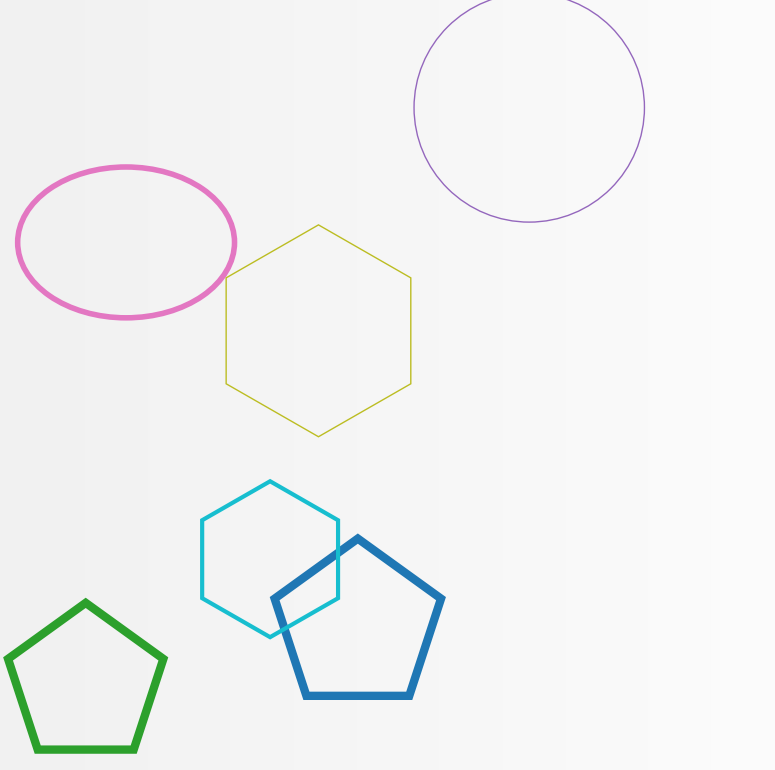[{"shape": "pentagon", "thickness": 3, "radius": 0.56, "center": [0.462, 0.188]}, {"shape": "pentagon", "thickness": 3, "radius": 0.53, "center": [0.111, 0.112]}, {"shape": "circle", "thickness": 0.5, "radius": 0.74, "center": [0.683, 0.86]}, {"shape": "oval", "thickness": 2, "radius": 0.7, "center": [0.163, 0.685]}, {"shape": "hexagon", "thickness": 0.5, "radius": 0.69, "center": [0.411, 0.57]}, {"shape": "hexagon", "thickness": 1.5, "radius": 0.51, "center": [0.349, 0.274]}]